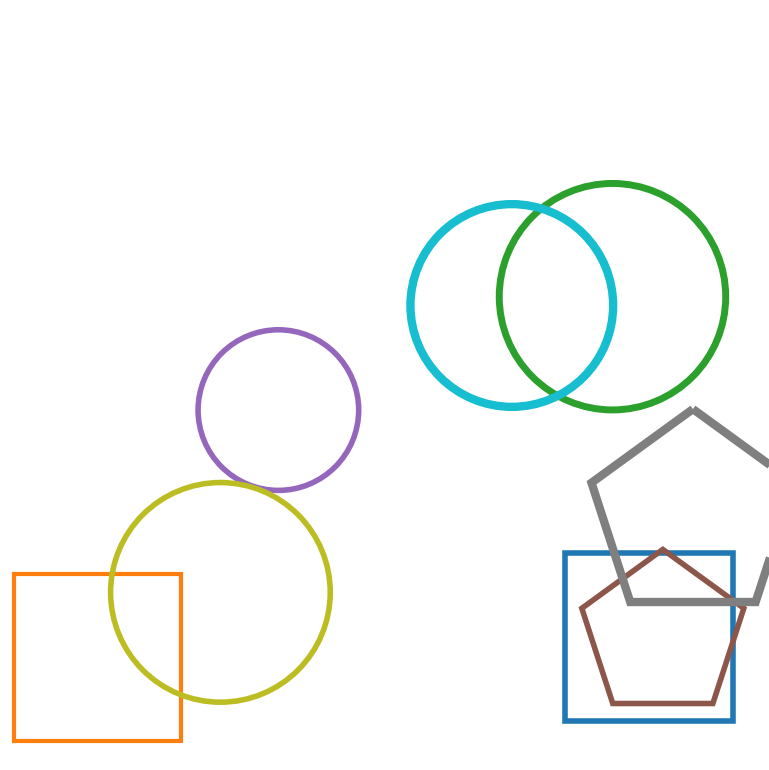[{"shape": "square", "thickness": 2, "radius": 0.55, "center": [0.843, 0.173]}, {"shape": "square", "thickness": 1.5, "radius": 0.54, "center": [0.127, 0.146]}, {"shape": "circle", "thickness": 2.5, "radius": 0.74, "center": [0.795, 0.615]}, {"shape": "circle", "thickness": 2, "radius": 0.52, "center": [0.362, 0.467]}, {"shape": "pentagon", "thickness": 2, "radius": 0.55, "center": [0.861, 0.176]}, {"shape": "pentagon", "thickness": 3, "radius": 0.69, "center": [0.9, 0.33]}, {"shape": "circle", "thickness": 2, "radius": 0.71, "center": [0.286, 0.231]}, {"shape": "circle", "thickness": 3, "radius": 0.66, "center": [0.665, 0.603]}]